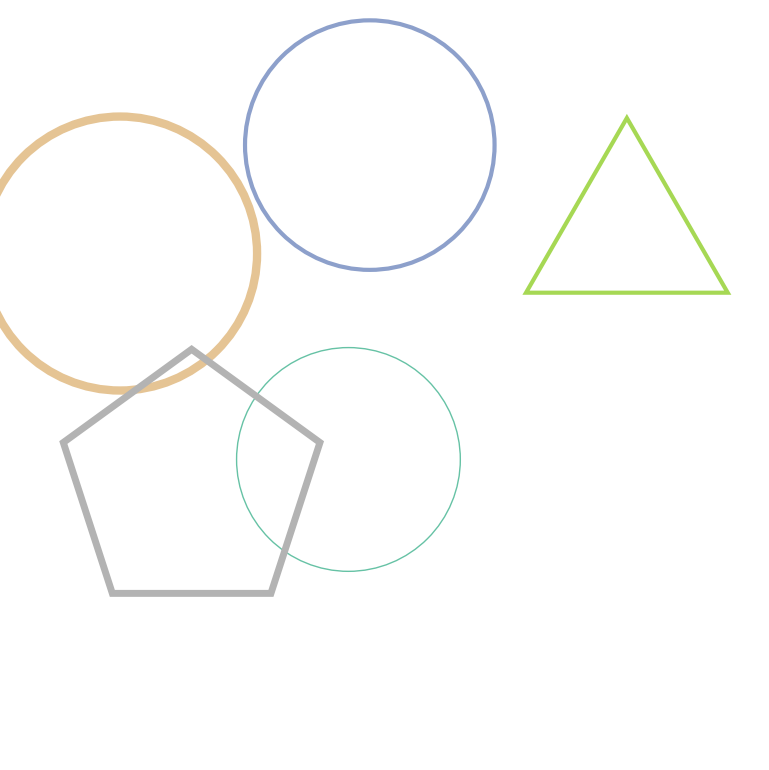[{"shape": "circle", "thickness": 0.5, "radius": 0.73, "center": [0.453, 0.403]}, {"shape": "circle", "thickness": 1.5, "radius": 0.81, "center": [0.48, 0.812]}, {"shape": "triangle", "thickness": 1.5, "radius": 0.76, "center": [0.814, 0.695]}, {"shape": "circle", "thickness": 3, "radius": 0.89, "center": [0.156, 0.671]}, {"shape": "pentagon", "thickness": 2.5, "radius": 0.88, "center": [0.249, 0.371]}]